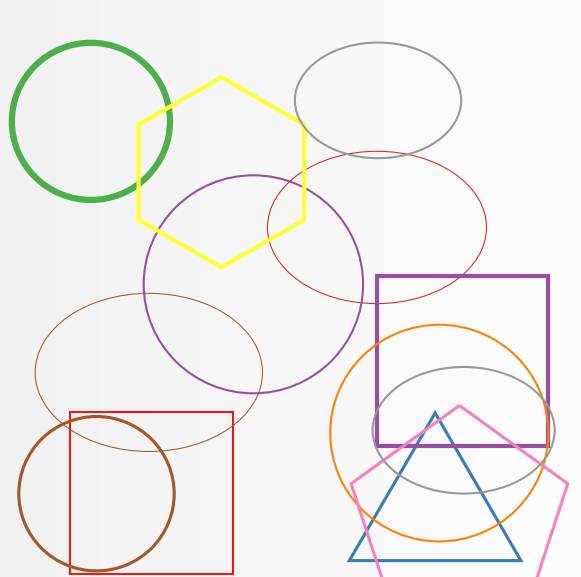[{"shape": "square", "thickness": 1, "radius": 0.7, "center": [0.261, 0.145]}, {"shape": "oval", "thickness": 0.5, "radius": 0.94, "center": [0.649, 0.605]}, {"shape": "triangle", "thickness": 1.5, "radius": 0.85, "center": [0.749, 0.114]}, {"shape": "circle", "thickness": 3, "radius": 0.68, "center": [0.156, 0.789]}, {"shape": "circle", "thickness": 1, "radius": 0.94, "center": [0.436, 0.507]}, {"shape": "square", "thickness": 2, "radius": 0.74, "center": [0.796, 0.373]}, {"shape": "circle", "thickness": 1, "radius": 0.94, "center": [0.756, 0.249]}, {"shape": "hexagon", "thickness": 2, "radius": 0.82, "center": [0.381, 0.701]}, {"shape": "circle", "thickness": 1.5, "radius": 0.67, "center": [0.166, 0.144]}, {"shape": "oval", "thickness": 0.5, "radius": 0.98, "center": [0.256, 0.354]}, {"shape": "pentagon", "thickness": 1.5, "radius": 0.98, "center": [0.79, 0.101]}, {"shape": "oval", "thickness": 1, "radius": 0.78, "center": [0.798, 0.254]}, {"shape": "oval", "thickness": 1, "radius": 0.72, "center": [0.65, 0.825]}]